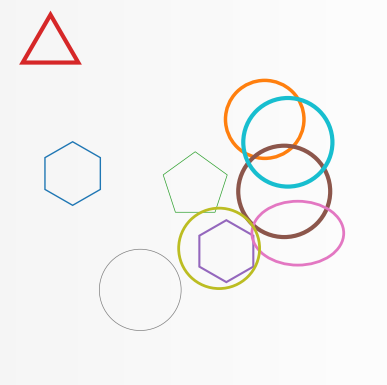[{"shape": "hexagon", "thickness": 1, "radius": 0.41, "center": [0.187, 0.549]}, {"shape": "circle", "thickness": 2.5, "radius": 0.51, "center": [0.683, 0.69]}, {"shape": "pentagon", "thickness": 0.5, "radius": 0.43, "center": [0.504, 0.519]}, {"shape": "triangle", "thickness": 3, "radius": 0.41, "center": [0.13, 0.879]}, {"shape": "hexagon", "thickness": 1.5, "radius": 0.4, "center": [0.584, 0.348]}, {"shape": "circle", "thickness": 3, "radius": 0.59, "center": [0.733, 0.503]}, {"shape": "oval", "thickness": 2, "radius": 0.59, "center": [0.769, 0.394]}, {"shape": "circle", "thickness": 0.5, "radius": 0.53, "center": [0.362, 0.247]}, {"shape": "circle", "thickness": 2, "radius": 0.52, "center": [0.566, 0.355]}, {"shape": "circle", "thickness": 3, "radius": 0.58, "center": [0.743, 0.63]}]